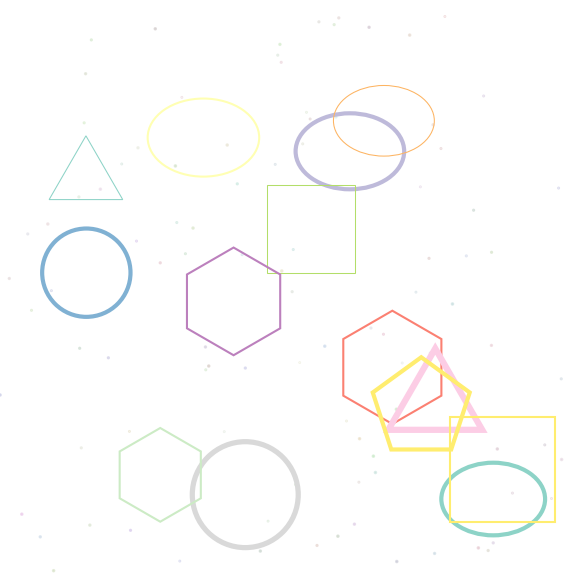[{"shape": "oval", "thickness": 2, "radius": 0.45, "center": [0.854, 0.135]}, {"shape": "triangle", "thickness": 0.5, "radius": 0.37, "center": [0.149, 0.69]}, {"shape": "oval", "thickness": 1, "radius": 0.48, "center": [0.352, 0.761]}, {"shape": "oval", "thickness": 2, "radius": 0.47, "center": [0.606, 0.737]}, {"shape": "hexagon", "thickness": 1, "radius": 0.49, "center": [0.679, 0.363]}, {"shape": "circle", "thickness": 2, "radius": 0.38, "center": [0.149, 0.527]}, {"shape": "oval", "thickness": 0.5, "radius": 0.44, "center": [0.665, 0.79]}, {"shape": "square", "thickness": 0.5, "radius": 0.38, "center": [0.539, 0.602]}, {"shape": "triangle", "thickness": 3, "radius": 0.47, "center": [0.754, 0.302]}, {"shape": "circle", "thickness": 2.5, "radius": 0.46, "center": [0.425, 0.143]}, {"shape": "hexagon", "thickness": 1, "radius": 0.47, "center": [0.404, 0.477]}, {"shape": "hexagon", "thickness": 1, "radius": 0.41, "center": [0.277, 0.177]}, {"shape": "pentagon", "thickness": 2, "radius": 0.44, "center": [0.729, 0.292]}, {"shape": "square", "thickness": 1, "radius": 0.45, "center": [0.87, 0.186]}]